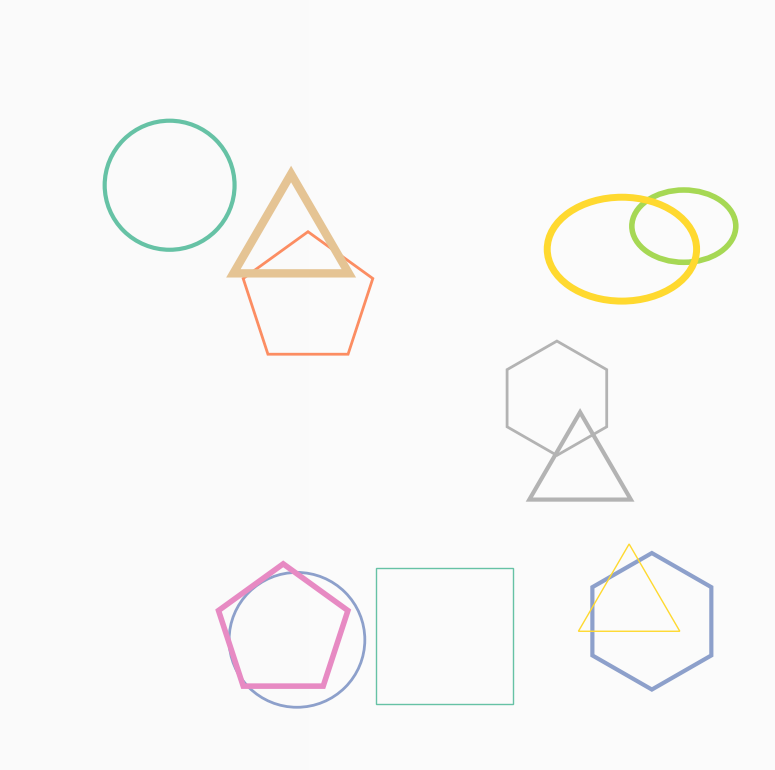[{"shape": "circle", "thickness": 1.5, "radius": 0.42, "center": [0.219, 0.759]}, {"shape": "square", "thickness": 0.5, "radius": 0.44, "center": [0.573, 0.174]}, {"shape": "pentagon", "thickness": 1, "radius": 0.44, "center": [0.397, 0.611]}, {"shape": "circle", "thickness": 1, "radius": 0.44, "center": [0.383, 0.169]}, {"shape": "hexagon", "thickness": 1.5, "radius": 0.44, "center": [0.841, 0.193]}, {"shape": "pentagon", "thickness": 2, "radius": 0.44, "center": [0.365, 0.18]}, {"shape": "oval", "thickness": 2, "radius": 0.34, "center": [0.882, 0.706]}, {"shape": "oval", "thickness": 2.5, "radius": 0.48, "center": [0.802, 0.676]}, {"shape": "triangle", "thickness": 0.5, "radius": 0.38, "center": [0.812, 0.218]}, {"shape": "triangle", "thickness": 3, "radius": 0.43, "center": [0.376, 0.688]}, {"shape": "hexagon", "thickness": 1, "radius": 0.37, "center": [0.719, 0.483]}, {"shape": "triangle", "thickness": 1.5, "radius": 0.38, "center": [0.749, 0.389]}]